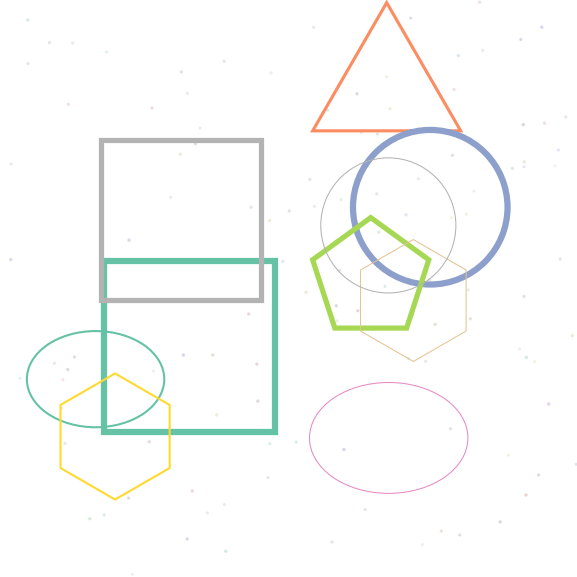[{"shape": "square", "thickness": 3, "radius": 0.74, "center": [0.328, 0.399]}, {"shape": "oval", "thickness": 1, "radius": 0.59, "center": [0.165, 0.343]}, {"shape": "triangle", "thickness": 1.5, "radius": 0.74, "center": [0.67, 0.847]}, {"shape": "circle", "thickness": 3, "radius": 0.67, "center": [0.745, 0.64]}, {"shape": "oval", "thickness": 0.5, "radius": 0.69, "center": [0.673, 0.241]}, {"shape": "pentagon", "thickness": 2.5, "radius": 0.53, "center": [0.642, 0.517]}, {"shape": "hexagon", "thickness": 1, "radius": 0.55, "center": [0.199, 0.243]}, {"shape": "hexagon", "thickness": 0.5, "radius": 0.53, "center": [0.716, 0.479]}, {"shape": "square", "thickness": 2.5, "radius": 0.69, "center": [0.313, 0.618]}, {"shape": "circle", "thickness": 0.5, "radius": 0.58, "center": [0.672, 0.609]}]